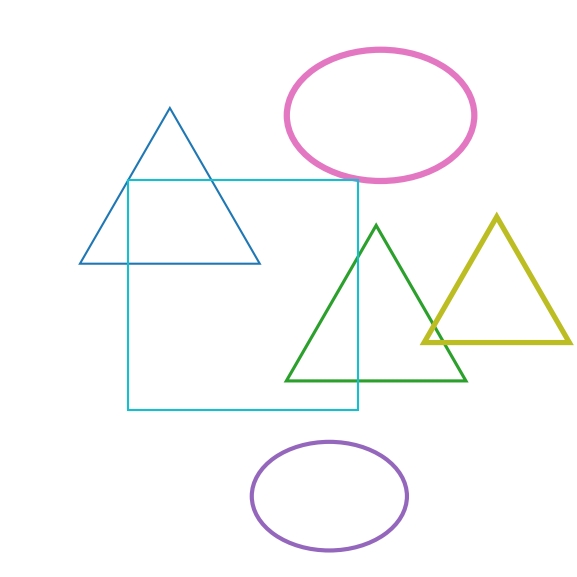[{"shape": "triangle", "thickness": 1, "radius": 0.9, "center": [0.294, 0.632]}, {"shape": "triangle", "thickness": 1.5, "radius": 0.9, "center": [0.651, 0.429]}, {"shape": "oval", "thickness": 2, "radius": 0.67, "center": [0.57, 0.14]}, {"shape": "oval", "thickness": 3, "radius": 0.81, "center": [0.659, 0.799]}, {"shape": "triangle", "thickness": 2.5, "radius": 0.73, "center": [0.86, 0.479]}, {"shape": "square", "thickness": 1, "radius": 0.99, "center": [0.421, 0.488]}]